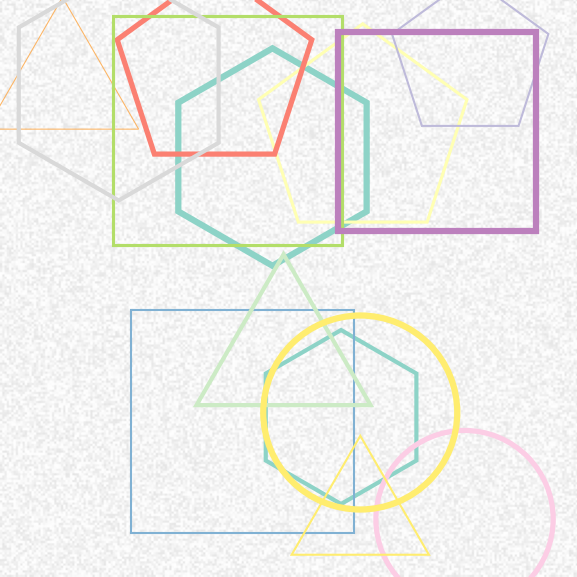[{"shape": "hexagon", "thickness": 2, "radius": 0.75, "center": [0.591, 0.277]}, {"shape": "hexagon", "thickness": 3, "radius": 0.94, "center": [0.472, 0.727]}, {"shape": "pentagon", "thickness": 1.5, "radius": 0.95, "center": [0.628, 0.768]}, {"shape": "pentagon", "thickness": 1, "radius": 0.71, "center": [0.814, 0.896]}, {"shape": "pentagon", "thickness": 2.5, "radius": 0.89, "center": [0.371, 0.876]}, {"shape": "square", "thickness": 1, "radius": 0.96, "center": [0.42, 0.269]}, {"shape": "triangle", "thickness": 0.5, "radius": 0.76, "center": [0.108, 0.852]}, {"shape": "square", "thickness": 1.5, "radius": 0.99, "center": [0.394, 0.773]}, {"shape": "circle", "thickness": 2.5, "radius": 0.77, "center": [0.804, 0.1]}, {"shape": "hexagon", "thickness": 2, "radius": 1.0, "center": [0.206, 0.852]}, {"shape": "square", "thickness": 3, "radius": 0.86, "center": [0.757, 0.772]}, {"shape": "triangle", "thickness": 2, "radius": 0.87, "center": [0.491, 0.385]}, {"shape": "circle", "thickness": 3, "radius": 0.84, "center": [0.624, 0.285]}, {"shape": "triangle", "thickness": 1, "radius": 0.69, "center": [0.624, 0.107]}]